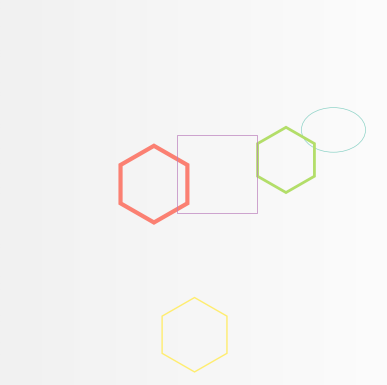[{"shape": "oval", "thickness": 0.5, "radius": 0.41, "center": [0.861, 0.663]}, {"shape": "hexagon", "thickness": 3, "radius": 0.5, "center": [0.397, 0.522]}, {"shape": "hexagon", "thickness": 2, "radius": 0.42, "center": [0.738, 0.585]}, {"shape": "square", "thickness": 0.5, "radius": 0.51, "center": [0.56, 0.548]}, {"shape": "hexagon", "thickness": 1, "radius": 0.48, "center": [0.502, 0.131]}]